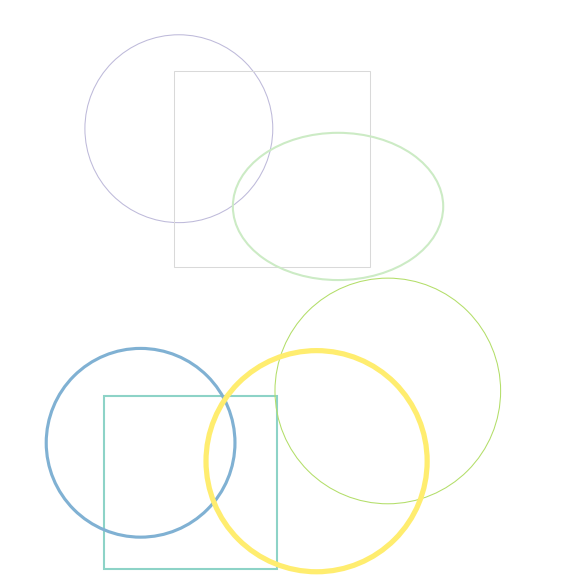[{"shape": "square", "thickness": 1, "radius": 0.75, "center": [0.33, 0.164]}, {"shape": "circle", "thickness": 0.5, "radius": 0.81, "center": [0.31, 0.776]}, {"shape": "circle", "thickness": 1.5, "radius": 0.82, "center": [0.243, 0.232]}, {"shape": "circle", "thickness": 0.5, "radius": 0.98, "center": [0.672, 0.322]}, {"shape": "square", "thickness": 0.5, "radius": 0.85, "center": [0.471, 0.706]}, {"shape": "oval", "thickness": 1, "radius": 0.91, "center": [0.585, 0.642]}, {"shape": "circle", "thickness": 2.5, "radius": 0.96, "center": [0.548, 0.201]}]